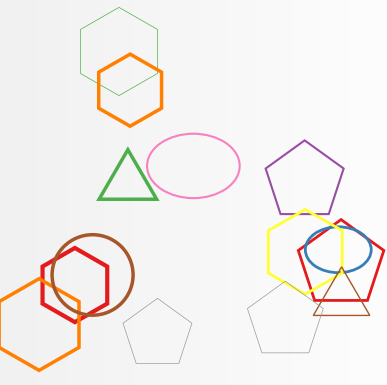[{"shape": "pentagon", "thickness": 2, "radius": 0.58, "center": [0.88, 0.314]}, {"shape": "hexagon", "thickness": 3, "radius": 0.48, "center": [0.193, 0.26]}, {"shape": "oval", "thickness": 2, "radius": 0.43, "center": [0.873, 0.351]}, {"shape": "triangle", "thickness": 2.5, "radius": 0.43, "center": [0.33, 0.525]}, {"shape": "hexagon", "thickness": 0.5, "radius": 0.57, "center": [0.307, 0.866]}, {"shape": "pentagon", "thickness": 1.5, "radius": 0.53, "center": [0.786, 0.53]}, {"shape": "hexagon", "thickness": 2.5, "radius": 0.47, "center": [0.336, 0.766]}, {"shape": "hexagon", "thickness": 2.5, "radius": 0.6, "center": [0.101, 0.157]}, {"shape": "hexagon", "thickness": 2, "radius": 0.55, "center": [0.788, 0.346]}, {"shape": "triangle", "thickness": 1, "radius": 0.42, "center": [0.881, 0.223]}, {"shape": "circle", "thickness": 2.5, "radius": 0.52, "center": [0.239, 0.286]}, {"shape": "oval", "thickness": 1.5, "radius": 0.6, "center": [0.499, 0.569]}, {"shape": "pentagon", "thickness": 0.5, "radius": 0.47, "center": [0.406, 0.132]}, {"shape": "pentagon", "thickness": 0.5, "radius": 0.51, "center": [0.736, 0.167]}]